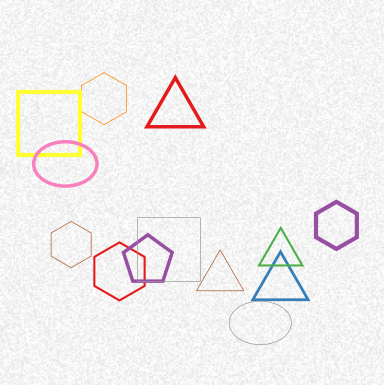[{"shape": "hexagon", "thickness": 1.5, "radius": 0.38, "center": [0.31, 0.295]}, {"shape": "triangle", "thickness": 2.5, "radius": 0.43, "center": [0.455, 0.713]}, {"shape": "triangle", "thickness": 2, "radius": 0.42, "center": [0.729, 0.263]}, {"shape": "triangle", "thickness": 1.5, "radius": 0.33, "center": [0.729, 0.343]}, {"shape": "hexagon", "thickness": 3, "radius": 0.31, "center": [0.874, 0.415]}, {"shape": "pentagon", "thickness": 2.5, "radius": 0.33, "center": [0.384, 0.324]}, {"shape": "hexagon", "thickness": 0.5, "radius": 0.34, "center": [0.27, 0.744]}, {"shape": "square", "thickness": 3, "radius": 0.41, "center": [0.127, 0.68]}, {"shape": "hexagon", "thickness": 0.5, "radius": 0.3, "center": [0.185, 0.365]}, {"shape": "triangle", "thickness": 0.5, "radius": 0.35, "center": [0.572, 0.28]}, {"shape": "oval", "thickness": 2.5, "radius": 0.41, "center": [0.17, 0.574]}, {"shape": "oval", "thickness": 0.5, "radius": 0.4, "center": [0.676, 0.161]}, {"shape": "square", "thickness": 0.5, "radius": 0.41, "center": [0.438, 0.352]}]